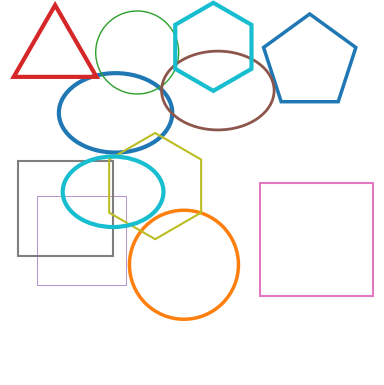[{"shape": "pentagon", "thickness": 2.5, "radius": 0.63, "center": [0.804, 0.838]}, {"shape": "oval", "thickness": 3, "radius": 0.74, "center": [0.3, 0.707]}, {"shape": "circle", "thickness": 2.5, "radius": 0.71, "center": [0.478, 0.312]}, {"shape": "circle", "thickness": 1, "radius": 0.54, "center": [0.356, 0.864]}, {"shape": "triangle", "thickness": 3, "radius": 0.62, "center": [0.143, 0.862]}, {"shape": "square", "thickness": 0.5, "radius": 0.58, "center": [0.212, 0.375]}, {"shape": "oval", "thickness": 2, "radius": 0.73, "center": [0.566, 0.765]}, {"shape": "square", "thickness": 1.5, "radius": 0.73, "center": [0.822, 0.378]}, {"shape": "square", "thickness": 1.5, "radius": 0.62, "center": [0.17, 0.458]}, {"shape": "hexagon", "thickness": 1.5, "radius": 0.69, "center": [0.403, 0.517]}, {"shape": "oval", "thickness": 3, "radius": 0.65, "center": [0.294, 0.502]}, {"shape": "hexagon", "thickness": 3, "radius": 0.57, "center": [0.554, 0.878]}]